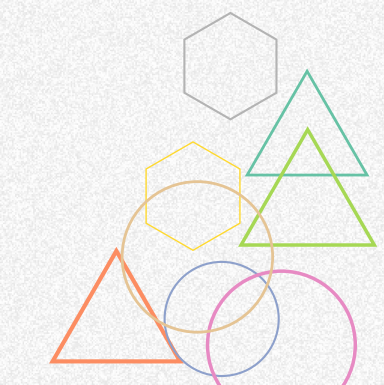[{"shape": "triangle", "thickness": 2, "radius": 0.9, "center": [0.798, 0.635]}, {"shape": "triangle", "thickness": 3, "radius": 0.96, "center": [0.302, 0.157]}, {"shape": "circle", "thickness": 1.5, "radius": 0.74, "center": [0.576, 0.172]}, {"shape": "circle", "thickness": 2.5, "radius": 0.96, "center": [0.731, 0.104]}, {"shape": "triangle", "thickness": 2.5, "radius": 1.0, "center": [0.799, 0.463]}, {"shape": "hexagon", "thickness": 1, "radius": 0.7, "center": [0.501, 0.491]}, {"shape": "circle", "thickness": 2, "radius": 0.98, "center": [0.513, 0.333]}, {"shape": "hexagon", "thickness": 1.5, "radius": 0.69, "center": [0.599, 0.828]}]